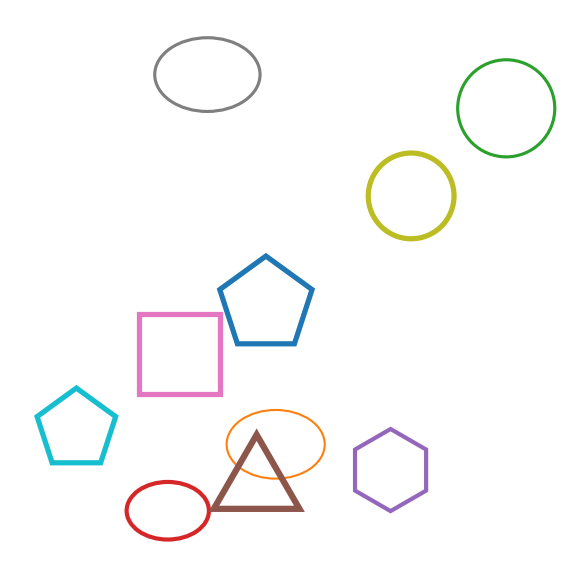[{"shape": "pentagon", "thickness": 2.5, "radius": 0.42, "center": [0.46, 0.472]}, {"shape": "oval", "thickness": 1, "radius": 0.42, "center": [0.477, 0.23]}, {"shape": "circle", "thickness": 1.5, "radius": 0.42, "center": [0.877, 0.812]}, {"shape": "oval", "thickness": 2, "radius": 0.36, "center": [0.291, 0.115]}, {"shape": "hexagon", "thickness": 2, "radius": 0.36, "center": [0.676, 0.185]}, {"shape": "triangle", "thickness": 3, "radius": 0.43, "center": [0.444, 0.161]}, {"shape": "square", "thickness": 2.5, "radius": 0.35, "center": [0.312, 0.386]}, {"shape": "oval", "thickness": 1.5, "radius": 0.46, "center": [0.359, 0.87]}, {"shape": "circle", "thickness": 2.5, "radius": 0.37, "center": [0.712, 0.66]}, {"shape": "pentagon", "thickness": 2.5, "radius": 0.36, "center": [0.132, 0.256]}]